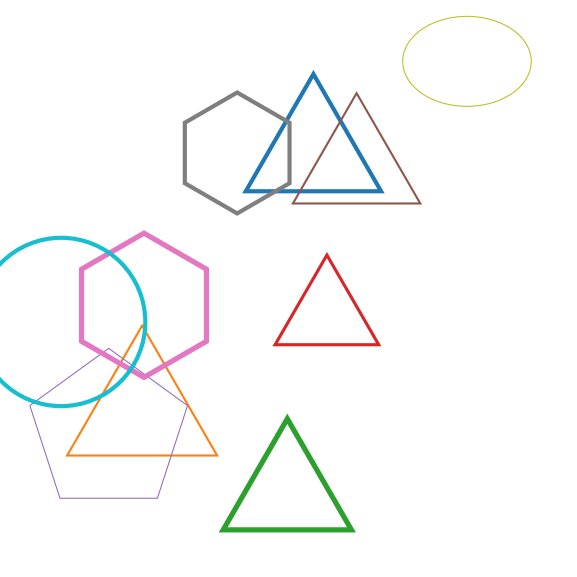[{"shape": "triangle", "thickness": 2, "radius": 0.68, "center": [0.543, 0.736]}, {"shape": "triangle", "thickness": 1, "radius": 0.75, "center": [0.246, 0.285]}, {"shape": "triangle", "thickness": 2.5, "radius": 0.64, "center": [0.498, 0.146]}, {"shape": "triangle", "thickness": 1.5, "radius": 0.52, "center": [0.566, 0.454]}, {"shape": "pentagon", "thickness": 0.5, "radius": 0.72, "center": [0.188, 0.252]}, {"shape": "triangle", "thickness": 1, "radius": 0.64, "center": [0.617, 0.71]}, {"shape": "hexagon", "thickness": 2.5, "radius": 0.62, "center": [0.249, 0.471]}, {"shape": "hexagon", "thickness": 2, "radius": 0.52, "center": [0.411, 0.734]}, {"shape": "oval", "thickness": 0.5, "radius": 0.56, "center": [0.809, 0.893]}, {"shape": "circle", "thickness": 2, "radius": 0.73, "center": [0.106, 0.442]}]